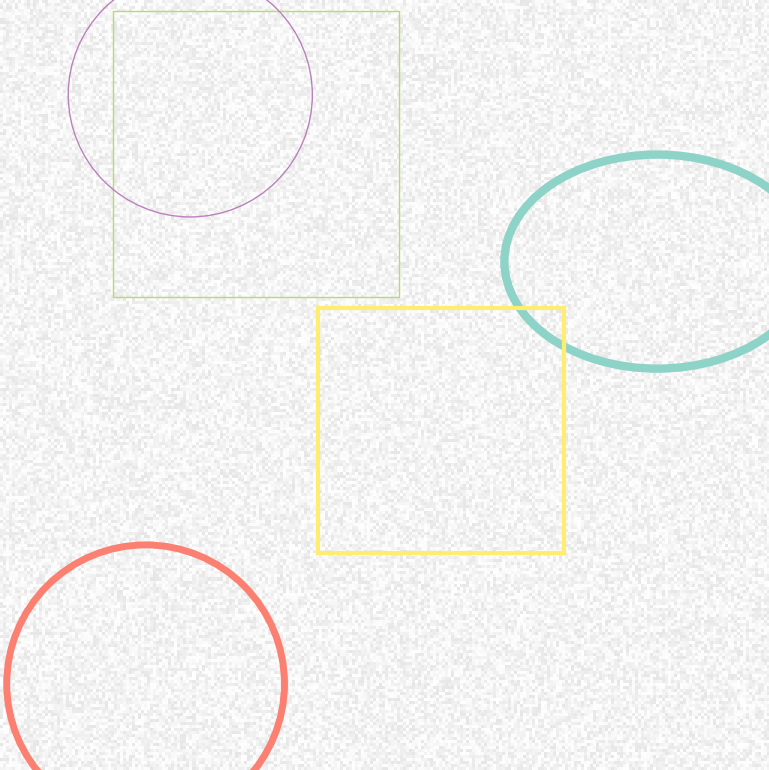[{"shape": "oval", "thickness": 3, "radius": 0.99, "center": [0.854, 0.66]}, {"shape": "circle", "thickness": 2.5, "radius": 0.9, "center": [0.189, 0.112]}, {"shape": "square", "thickness": 0.5, "radius": 0.93, "center": [0.332, 0.8]}, {"shape": "circle", "thickness": 0.5, "radius": 0.79, "center": [0.247, 0.877]}, {"shape": "square", "thickness": 1.5, "radius": 0.8, "center": [0.573, 0.441]}]